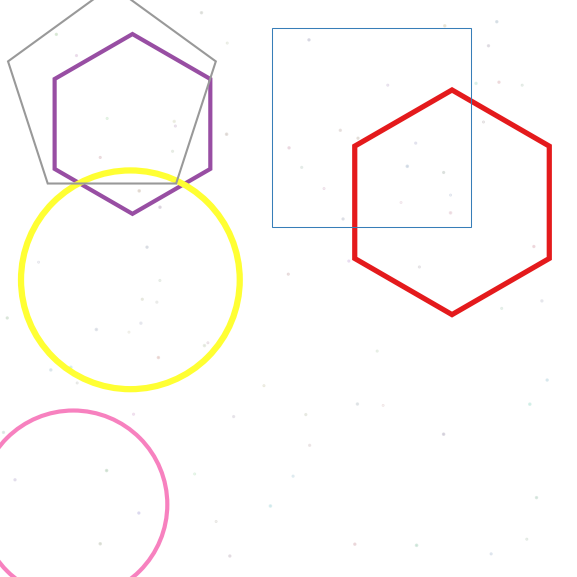[{"shape": "hexagon", "thickness": 2.5, "radius": 0.97, "center": [0.783, 0.649]}, {"shape": "square", "thickness": 0.5, "radius": 0.86, "center": [0.643, 0.778]}, {"shape": "hexagon", "thickness": 2, "radius": 0.78, "center": [0.229, 0.785]}, {"shape": "circle", "thickness": 3, "radius": 0.95, "center": [0.226, 0.515]}, {"shape": "circle", "thickness": 2, "radius": 0.81, "center": [0.127, 0.126]}, {"shape": "pentagon", "thickness": 1, "radius": 0.95, "center": [0.194, 0.834]}]